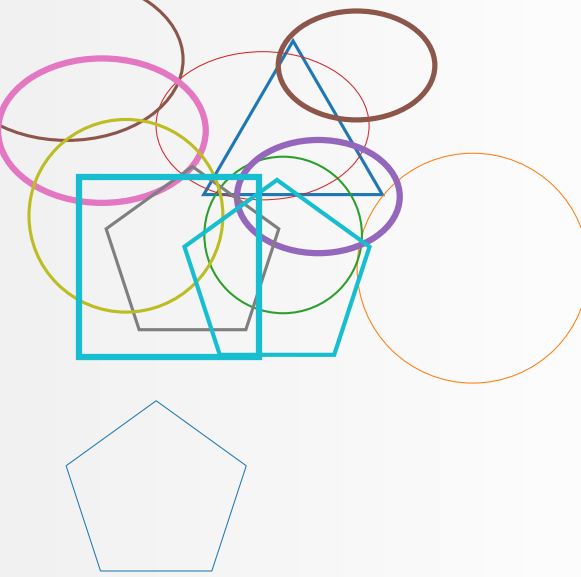[{"shape": "pentagon", "thickness": 0.5, "radius": 0.81, "center": [0.269, 0.142]}, {"shape": "triangle", "thickness": 1.5, "radius": 0.89, "center": [0.504, 0.751]}, {"shape": "circle", "thickness": 0.5, "radius": 1.0, "center": [0.813, 0.535]}, {"shape": "circle", "thickness": 1, "radius": 0.68, "center": [0.487, 0.592]}, {"shape": "oval", "thickness": 0.5, "radius": 0.92, "center": [0.452, 0.781]}, {"shape": "oval", "thickness": 3, "radius": 0.7, "center": [0.548, 0.659]}, {"shape": "oval", "thickness": 1.5, "radius": 1.0, "center": [0.115, 0.896]}, {"shape": "oval", "thickness": 2.5, "radius": 0.67, "center": [0.613, 0.886]}, {"shape": "oval", "thickness": 3, "radius": 0.89, "center": [0.175, 0.773]}, {"shape": "pentagon", "thickness": 1.5, "radius": 0.78, "center": [0.331, 0.555]}, {"shape": "circle", "thickness": 1.5, "radius": 0.83, "center": [0.217, 0.625]}, {"shape": "square", "thickness": 3, "radius": 0.78, "center": [0.291, 0.537]}, {"shape": "pentagon", "thickness": 2, "radius": 0.84, "center": [0.477, 0.52]}]